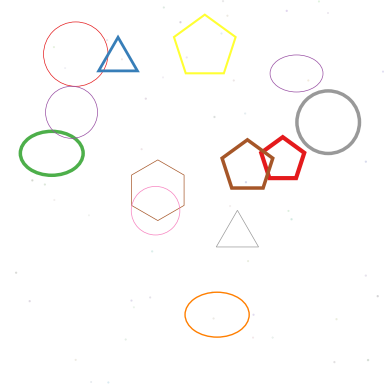[{"shape": "pentagon", "thickness": 3, "radius": 0.29, "center": [0.734, 0.585]}, {"shape": "circle", "thickness": 0.5, "radius": 0.42, "center": [0.197, 0.859]}, {"shape": "triangle", "thickness": 2, "radius": 0.29, "center": [0.307, 0.845]}, {"shape": "oval", "thickness": 2.5, "radius": 0.41, "center": [0.134, 0.602]}, {"shape": "circle", "thickness": 0.5, "radius": 0.34, "center": [0.186, 0.708]}, {"shape": "oval", "thickness": 0.5, "radius": 0.34, "center": [0.77, 0.809]}, {"shape": "oval", "thickness": 1, "radius": 0.42, "center": [0.564, 0.183]}, {"shape": "pentagon", "thickness": 1.5, "radius": 0.42, "center": [0.532, 0.878]}, {"shape": "hexagon", "thickness": 0.5, "radius": 0.39, "center": [0.41, 0.506]}, {"shape": "pentagon", "thickness": 2.5, "radius": 0.35, "center": [0.643, 0.568]}, {"shape": "circle", "thickness": 0.5, "radius": 0.32, "center": [0.404, 0.453]}, {"shape": "circle", "thickness": 2.5, "radius": 0.41, "center": [0.852, 0.683]}, {"shape": "triangle", "thickness": 0.5, "radius": 0.32, "center": [0.617, 0.39]}]